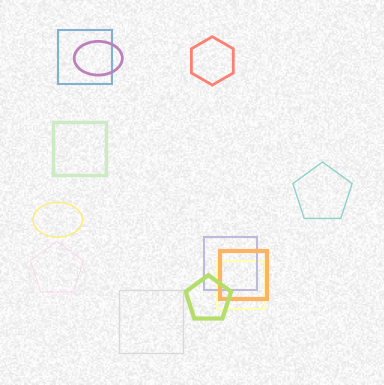[{"shape": "pentagon", "thickness": 1, "radius": 0.4, "center": [0.838, 0.498]}, {"shape": "square", "thickness": 1.5, "radius": 0.31, "center": [0.627, 0.261]}, {"shape": "square", "thickness": 1.5, "radius": 0.34, "center": [0.599, 0.315]}, {"shape": "hexagon", "thickness": 2, "radius": 0.31, "center": [0.552, 0.842]}, {"shape": "square", "thickness": 1.5, "radius": 0.35, "center": [0.221, 0.851]}, {"shape": "square", "thickness": 3, "radius": 0.31, "center": [0.633, 0.286]}, {"shape": "pentagon", "thickness": 3, "radius": 0.31, "center": [0.541, 0.223]}, {"shape": "pentagon", "thickness": 0.5, "radius": 0.36, "center": [0.148, 0.301]}, {"shape": "square", "thickness": 1, "radius": 0.41, "center": [0.392, 0.165]}, {"shape": "oval", "thickness": 2, "radius": 0.31, "center": [0.255, 0.849]}, {"shape": "square", "thickness": 2.5, "radius": 0.35, "center": [0.206, 0.614]}, {"shape": "oval", "thickness": 1, "radius": 0.32, "center": [0.15, 0.429]}]